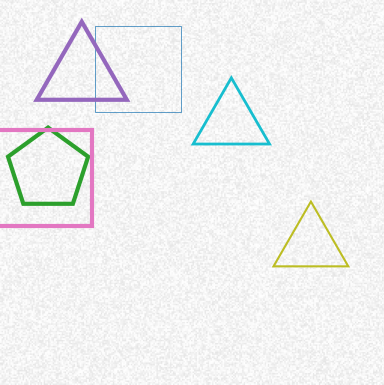[{"shape": "square", "thickness": 0.5, "radius": 0.56, "center": [0.359, 0.821]}, {"shape": "pentagon", "thickness": 3, "radius": 0.55, "center": [0.125, 0.559]}, {"shape": "triangle", "thickness": 3, "radius": 0.68, "center": [0.212, 0.808]}, {"shape": "square", "thickness": 3, "radius": 0.62, "center": [0.115, 0.538]}, {"shape": "triangle", "thickness": 1.5, "radius": 0.56, "center": [0.808, 0.364]}, {"shape": "triangle", "thickness": 2, "radius": 0.57, "center": [0.601, 0.683]}]